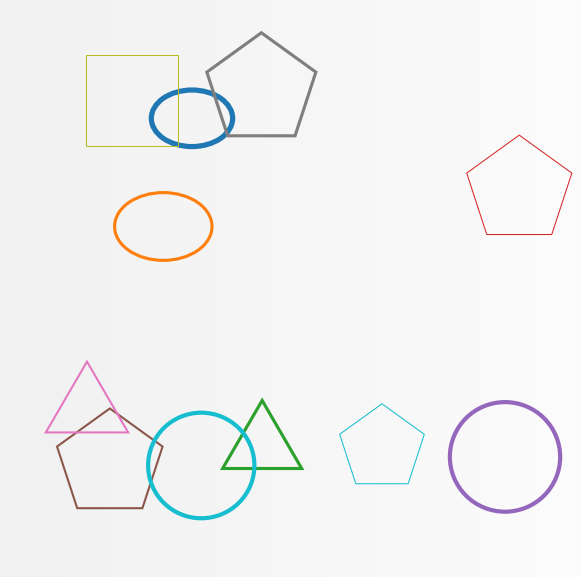[{"shape": "oval", "thickness": 2.5, "radius": 0.35, "center": [0.33, 0.794]}, {"shape": "oval", "thickness": 1.5, "radius": 0.42, "center": [0.281, 0.607]}, {"shape": "triangle", "thickness": 1.5, "radius": 0.39, "center": [0.451, 0.227]}, {"shape": "pentagon", "thickness": 0.5, "radius": 0.48, "center": [0.893, 0.67]}, {"shape": "circle", "thickness": 2, "radius": 0.47, "center": [0.869, 0.208]}, {"shape": "pentagon", "thickness": 1, "radius": 0.48, "center": [0.189, 0.196]}, {"shape": "triangle", "thickness": 1, "radius": 0.41, "center": [0.15, 0.291]}, {"shape": "pentagon", "thickness": 1.5, "radius": 0.49, "center": [0.45, 0.844]}, {"shape": "square", "thickness": 0.5, "radius": 0.4, "center": [0.227, 0.825]}, {"shape": "circle", "thickness": 2, "radius": 0.46, "center": [0.346, 0.193]}, {"shape": "pentagon", "thickness": 0.5, "radius": 0.38, "center": [0.657, 0.223]}]